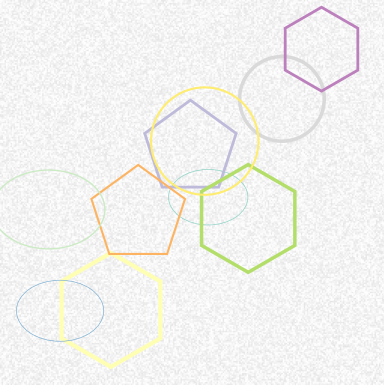[{"shape": "oval", "thickness": 0.5, "radius": 0.52, "center": [0.541, 0.488]}, {"shape": "hexagon", "thickness": 3, "radius": 0.74, "center": [0.288, 0.195]}, {"shape": "pentagon", "thickness": 2, "radius": 0.62, "center": [0.495, 0.615]}, {"shape": "oval", "thickness": 0.5, "radius": 0.57, "center": [0.156, 0.193]}, {"shape": "pentagon", "thickness": 1.5, "radius": 0.64, "center": [0.359, 0.444]}, {"shape": "hexagon", "thickness": 2.5, "radius": 0.7, "center": [0.645, 0.433]}, {"shape": "circle", "thickness": 2.5, "radius": 0.55, "center": [0.732, 0.743]}, {"shape": "hexagon", "thickness": 2, "radius": 0.54, "center": [0.835, 0.872]}, {"shape": "oval", "thickness": 1, "radius": 0.73, "center": [0.126, 0.456]}, {"shape": "circle", "thickness": 1.5, "radius": 0.7, "center": [0.532, 0.634]}]